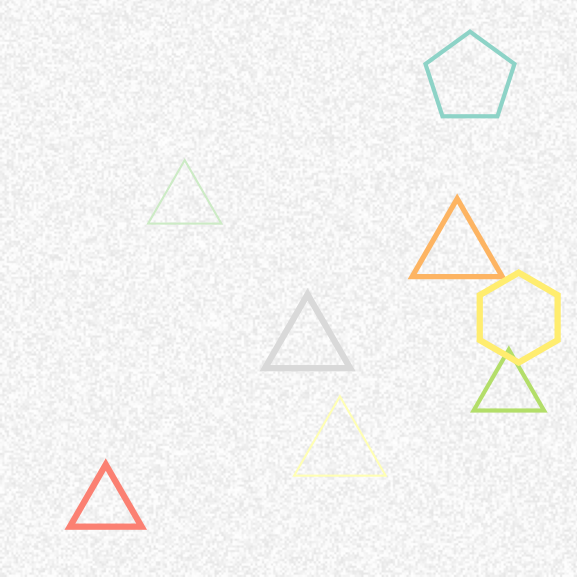[{"shape": "pentagon", "thickness": 2, "radius": 0.41, "center": [0.814, 0.863]}, {"shape": "triangle", "thickness": 1, "radius": 0.46, "center": [0.589, 0.221]}, {"shape": "triangle", "thickness": 3, "radius": 0.36, "center": [0.183, 0.123]}, {"shape": "triangle", "thickness": 2.5, "radius": 0.45, "center": [0.792, 0.565]}, {"shape": "triangle", "thickness": 2, "radius": 0.35, "center": [0.881, 0.323]}, {"shape": "triangle", "thickness": 3, "radius": 0.43, "center": [0.533, 0.404]}, {"shape": "triangle", "thickness": 1, "radius": 0.37, "center": [0.32, 0.649]}, {"shape": "hexagon", "thickness": 3, "radius": 0.39, "center": [0.898, 0.449]}]